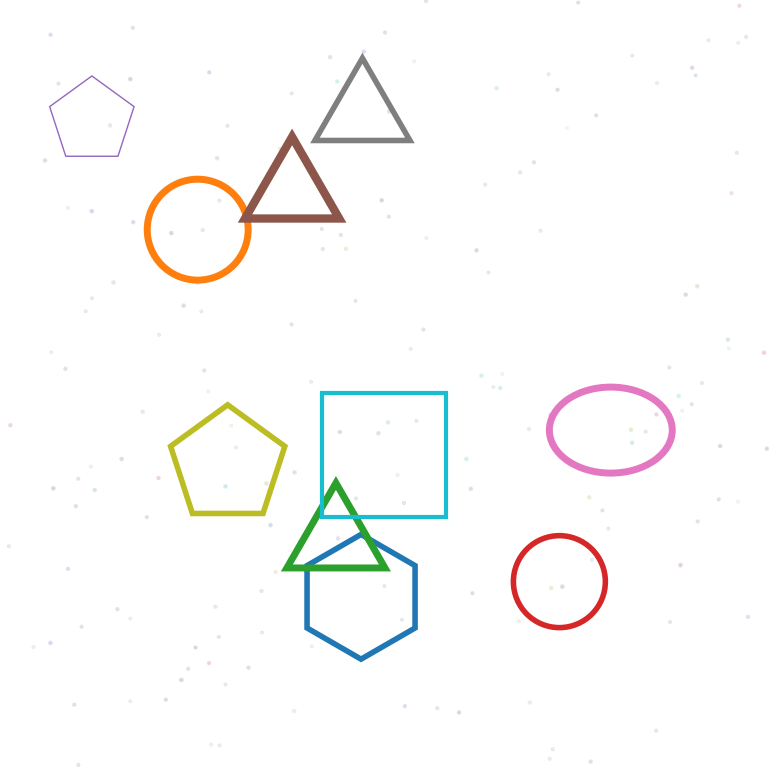[{"shape": "hexagon", "thickness": 2, "radius": 0.4, "center": [0.469, 0.225]}, {"shape": "circle", "thickness": 2.5, "radius": 0.33, "center": [0.257, 0.702]}, {"shape": "triangle", "thickness": 2.5, "radius": 0.37, "center": [0.436, 0.299]}, {"shape": "circle", "thickness": 2, "radius": 0.3, "center": [0.726, 0.245]}, {"shape": "pentagon", "thickness": 0.5, "radius": 0.29, "center": [0.119, 0.844]}, {"shape": "triangle", "thickness": 3, "radius": 0.35, "center": [0.379, 0.752]}, {"shape": "oval", "thickness": 2.5, "radius": 0.4, "center": [0.793, 0.441]}, {"shape": "triangle", "thickness": 2, "radius": 0.36, "center": [0.471, 0.853]}, {"shape": "pentagon", "thickness": 2, "radius": 0.39, "center": [0.296, 0.396]}, {"shape": "square", "thickness": 1.5, "radius": 0.4, "center": [0.499, 0.409]}]